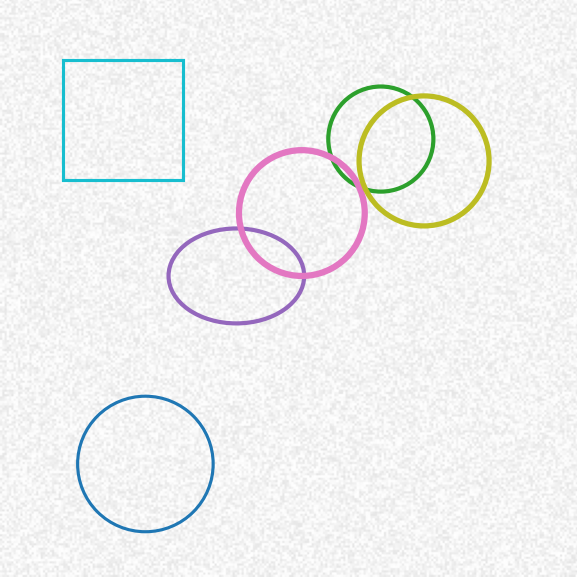[{"shape": "circle", "thickness": 1.5, "radius": 0.59, "center": [0.252, 0.196]}, {"shape": "circle", "thickness": 2, "radius": 0.45, "center": [0.659, 0.758]}, {"shape": "oval", "thickness": 2, "radius": 0.59, "center": [0.409, 0.521]}, {"shape": "circle", "thickness": 3, "radius": 0.54, "center": [0.523, 0.63]}, {"shape": "circle", "thickness": 2.5, "radius": 0.56, "center": [0.734, 0.72]}, {"shape": "square", "thickness": 1.5, "radius": 0.52, "center": [0.213, 0.792]}]